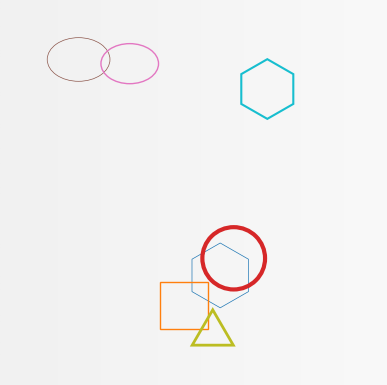[{"shape": "hexagon", "thickness": 0.5, "radius": 0.42, "center": [0.568, 0.285]}, {"shape": "square", "thickness": 1, "radius": 0.31, "center": [0.476, 0.206]}, {"shape": "circle", "thickness": 3, "radius": 0.4, "center": [0.603, 0.329]}, {"shape": "oval", "thickness": 0.5, "radius": 0.4, "center": [0.203, 0.846]}, {"shape": "oval", "thickness": 1, "radius": 0.37, "center": [0.335, 0.835]}, {"shape": "triangle", "thickness": 2, "radius": 0.31, "center": [0.549, 0.134]}, {"shape": "hexagon", "thickness": 1.5, "radius": 0.39, "center": [0.69, 0.769]}]